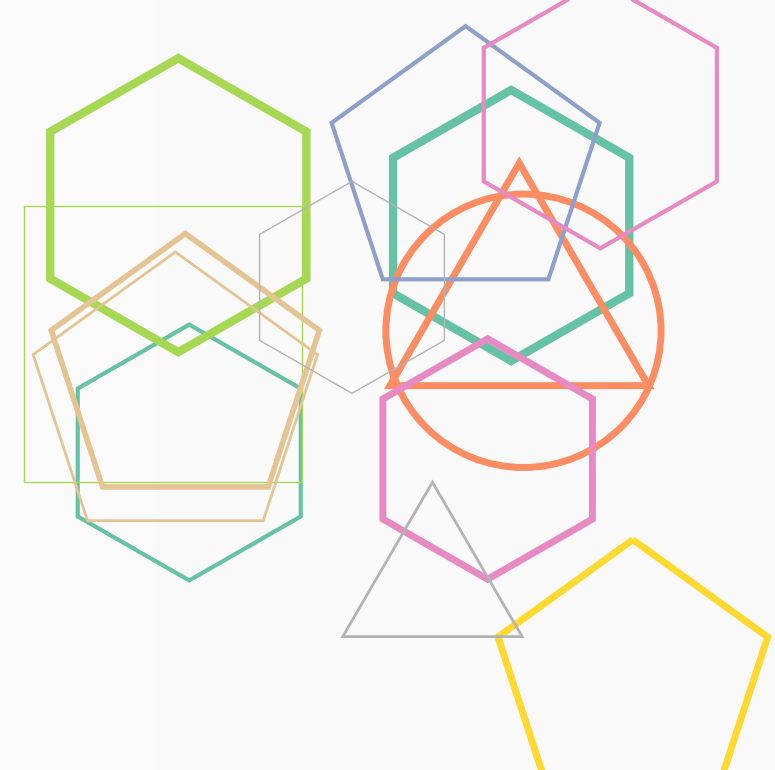[{"shape": "hexagon", "thickness": 1.5, "radius": 0.83, "center": [0.244, 0.412]}, {"shape": "hexagon", "thickness": 3, "radius": 0.88, "center": [0.66, 0.707]}, {"shape": "circle", "thickness": 2.5, "radius": 0.89, "center": [0.675, 0.57]}, {"shape": "triangle", "thickness": 2.5, "radius": 0.96, "center": [0.67, 0.595]}, {"shape": "pentagon", "thickness": 1.5, "radius": 0.91, "center": [0.601, 0.784]}, {"shape": "hexagon", "thickness": 2.5, "radius": 0.78, "center": [0.629, 0.404]}, {"shape": "hexagon", "thickness": 1.5, "radius": 0.87, "center": [0.775, 0.851]}, {"shape": "square", "thickness": 0.5, "radius": 0.9, "center": [0.21, 0.553]}, {"shape": "hexagon", "thickness": 3, "radius": 0.95, "center": [0.23, 0.734]}, {"shape": "pentagon", "thickness": 2.5, "radius": 0.91, "center": [0.817, 0.116]}, {"shape": "pentagon", "thickness": 2, "radius": 0.91, "center": [0.239, 0.515]}, {"shape": "pentagon", "thickness": 1, "radius": 0.96, "center": [0.226, 0.48]}, {"shape": "hexagon", "thickness": 0.5, "radius": 0.69, "center": [0.454, 0.627]}, {"shape": "triangle", "thickness": 1, "radius": 0.67, "center": [0.558, 0.24]}]